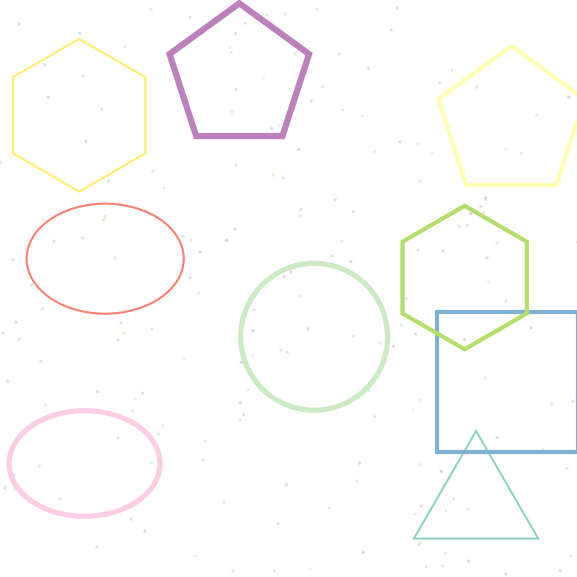[{"shape": "triangle", "thickness": 1, "radius": 0.62, "center": [0.824, 0.129]}, {"shape": "pentagon", "thickness": 2, "radius": 0.67, "center": [0.885, 0.787]}, {"shape": "oval", "thickness": 1, "radius": 0.68, "center": [0.182, 0.551]}, {"shape": "square", "thickness": 2, "radius": 0.61, "center": [0.879, 0.338]}, {"shape": "hexagon", "thickness": 2, "radius": 0.62, "center": [0.805, 0.519]}, {"shape": "oval", "thickness": 2.5, "radius": 0.65, "center": [0.147, 0.197]}, {"shape": "pentagon", "thickness": 3, "radius": 0.64, "center": [0.414, 0.866]}, {"shape": "circle", "thickness": 2.5, "radius": 0.64, "center": [0.544, 0.416]}, {"shape": "hexagon", "thickness": 1, "radius": 0.66, "center": [0.137, 0.799]}]